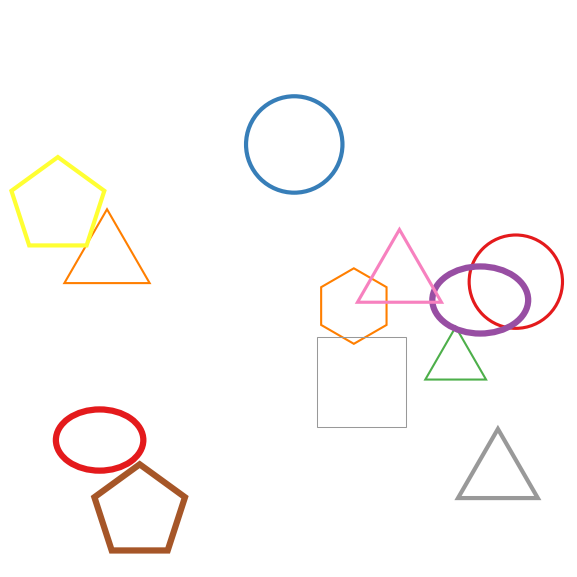[{"shape": "oval", "thickness": 3, "radius": 0.38, "center": [0.172, 0.237]}, {"shape": "circle", "thickness": 1.5, "radius": 0.4, "center": [0.893, 0.511]}, {"shape": "circle", "thickness": 2, "radius": 0.42, "center": [0.51, 0.749]}, {"shape": "triangle", "thickness": 1, "radius": 0.3, "center": [0.789, 0.372]}, {"shape": "oval", "thickness": 3, "radius": 0.41, "center": [0.832, 0.48]}, {"shape": "hexagon", "thickness": 1, "radius": 0.33, "center": [0.613, 0.469]}, {"shape": "triangle", "thickness": 1, "radius": 0.43, "center": [0.185, 0.552]}, {"shape": "pentagon", "thickness": 2, "radius": 0.42, "center": [0.1, 0.643]}, {"shape": "pentagon", "thickness": 3, "radius": 0.41, "center": [0.242, 0.113]}, {"shape": "triangle", "thickness": 1.5, "radius": 0.42, "center": [0.692, 0.518]}, {"shape": "square", "thickness": 0.5, "radius": 0.39, "center": [0.626, 0.337]}, {"shape": "triangle", "thickness": 2, "radius": 0.4, "center": [0.862, 0.177]}]